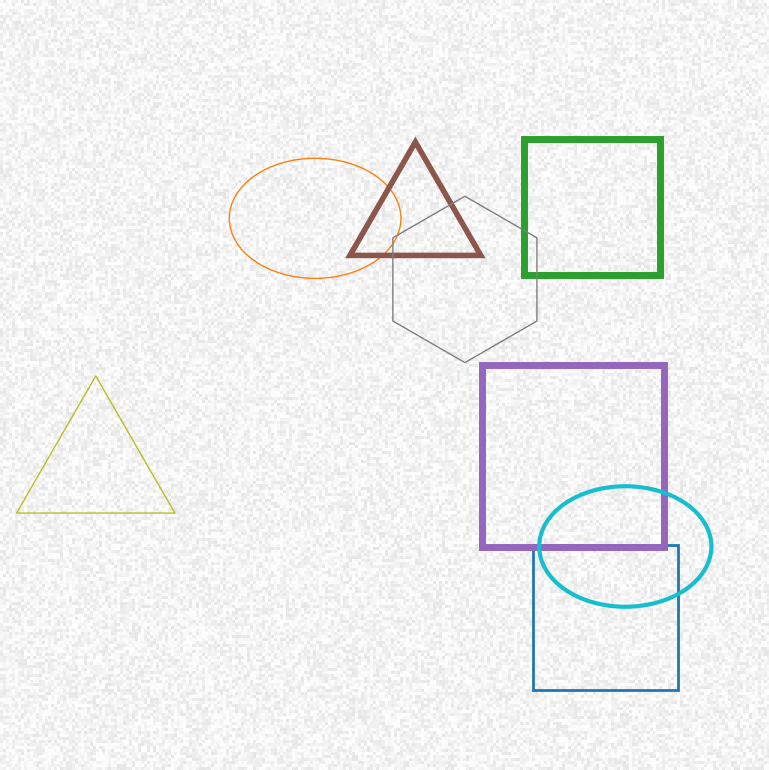[{"shape": "square", "thickness": 1, "radius": 0.47, "center": [0.786, 0.198]}, {"shape": "oval", "thickness": 0.5, "radius": 0.56, "center": [0.409, 0.716]}, {"shape": "square", "thickness": 2.5, "radius": 0.44, "center": [0.769, 0.731]}, {"shape": "square", "thickness": 2.5, "radius": 0.59, "center": [0.744, 0.408]}, {"shape": "triangle", "thickness": 2, "radius": 0.49, "center": [0.539, 0.717]}, {"shape": "hexagon", "thickness": 0.5, "radius": 0.54, "center": [0.604, 0.637]}, {"shape": "triangle", "thickness": 0.5, "radius": 0.59, "center": [0.124, 0.393]}, {"shape": "oval", "thickness": 1.5, "radius": 0.56, "center": [0.812, 0.29]}]